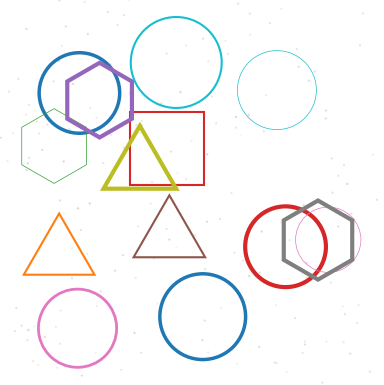[{"shape": "circle", "thickness": 2.5, "radius": 0.52, "center": [0.206, 0.758]}, {"shape": "circle", "thickness": 2.5, "radius": 0.56, "center": [0.527, 0.177]}, {"shape": "triangle", "thickness": 1.5, "radius": 0.53, "center": [0.154, 0.339]}, {"shape": "hexagon", "thickness": 0.5, "radius": 0.49, "center": [0.141, 0.621]}, {"shape": "circle", "thickness": 3, "radius": 0.52, "center": [0.742, 0.359]}, {"shape": "square", "thickness": 1.5, "radius": 0.48, "center": [0.434, 0.614]}, {"shape": "hexagon", "thickness": 3, "radius": 0.48, "center": [0.259, 0.74]}, {"shape": "triangle", "thickness": 1.5, "radius": 0.54, "center": [0.44, 0.385]}, {"shape": "circle", "thickness": 2, "radius": 0.51, "center": [0.201, 0.147]}, {"shape": "circle", "thickness": 0.5, "radius": 0.42, "center": [0.853, 0.377]}, {"shape": "hexagon", "thickness": 3, "radius": 0.51, "center": [0.826, 0.376]}, {"shape": "triangle", "thickness": 3, "radius": 0.54, "center": [0.363, 0.564]}, {"shape": "circle", "thickness": 0.5, "radius": 0.51, "center": [0.719, 0.766]}, {"shape": "circle", "thickness": 1.5, "radius": 0.59, "center": [0.458, 0.838]}]